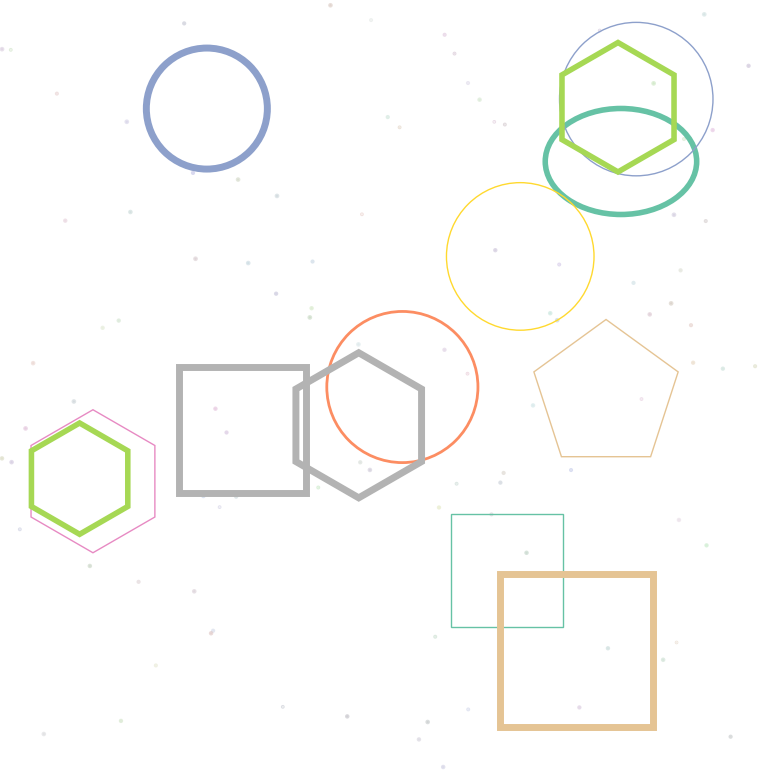[{"shape": "square", "thickness": 0.5, "radius": 0.37, "center": [0.659, 0.259]}, {"shape": "oval", "thickness": 2, "radius": 0.49, "center": [0.806, 0.79]}, {"shape": "circle", "thickness": 1, "radius": 0.49, "center": [0.523, 0.497]}, {"shape": "circle", "thickness": 2.5, "radius": 0.39, "center": [0.269, 0.859]}, {"shape": "circle", "thickness": 0.5, "radius": 0.5, "center": [0.826, 0.871]}, {"shape": "hexagon", "thickness": 0.5, "radius": 0.46, "center": [0.121, 0.375]}, {"shape": "hexagon", "thickness": 2, "radius": 0.42, "center": [0.803, 0.861]}, {"shape": "hexagon", "thickness": 2, "radius": 0.36, "center": [0.103, 0.378]}, {"shape": "circle", "thickness": 0.5, "radius": 0.48, "center": [0.676, 0.667]}, {"shape": "pentagon", "thickness": 0.5, "radius": 0.49, "center": [0.787, 0.487]}, {"shape": "square", "thickness": 2.5, "radius": 0.5, "center": [0.749, 0.155]}, {"shape": "square", "thickness": 2.5, "radius": 0.41, "center": [0.315, 0.441]}, {"shape": "hexagon", "thickness": 2.5, "radius": 0.47, "center": [0.466, 0.448]}]